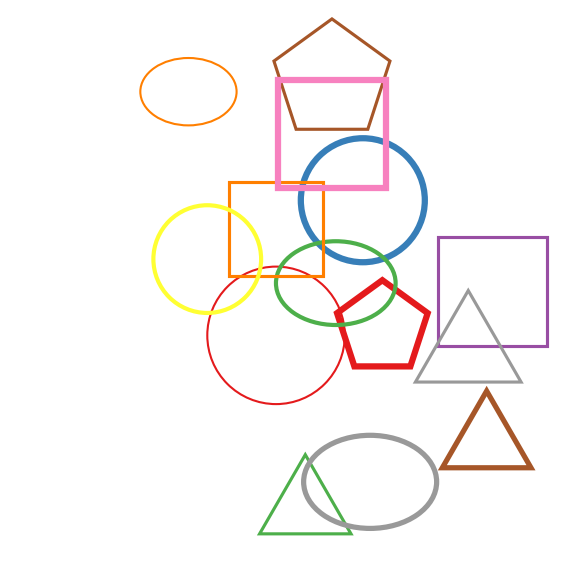[{"shape": "circle", "thickness": 1, "radius": 0.6, "center": [0.478, 0.418]}, {"shape": "pentagon", "thickness": 3, "radius": 0.41, "center": [0.662, 0.431]}, {"shape": "circle", "thickness": 3, "radius": 0.54, "center": [0.628, 0.652]}, {"shape": "triangle", "thickness": 1.5, "radius": 0.46, "center": [0.529, 0.12]}, {"shape": "oval", "thickness": 2, "radius": 0.52, "center": [0.581, 0.509]}, {"shape": "square", "thickness": 1.5, "radius": 0.47, "center": [0.852, 0.495]}, {"shape": "oval", "thickness": 1, "radius": 0.42, "center": [0.326, 0.84]}, {"shape": "square", "thickness": 1.5, "radius": 0.41, "center": [0.477, 0.602]}, {"shape": "circle", "thickness": 2, "radius": 0.47, "center": [0.359, 0.55]}, {"shape": "pentagon", "thickness": 1.5, "radius": 0.53, "center": [0.575, 0.861]}, {"shape": "triangle", "thickness": 2.5, "radius": 0.44, "center": [0.843, 0.233]}, {"shape": "square", "thickness": 3, "radius": 0.47, "center": [0.575, 0.767]}, {"shape": "triangle", "thickness": 1.5, "radius": 0.53, "center": [0.811, 0.39]}, {"shape": "oval", "thickness": 2.5, "radius": 0.58, "center": [0.641, 0.165]}]